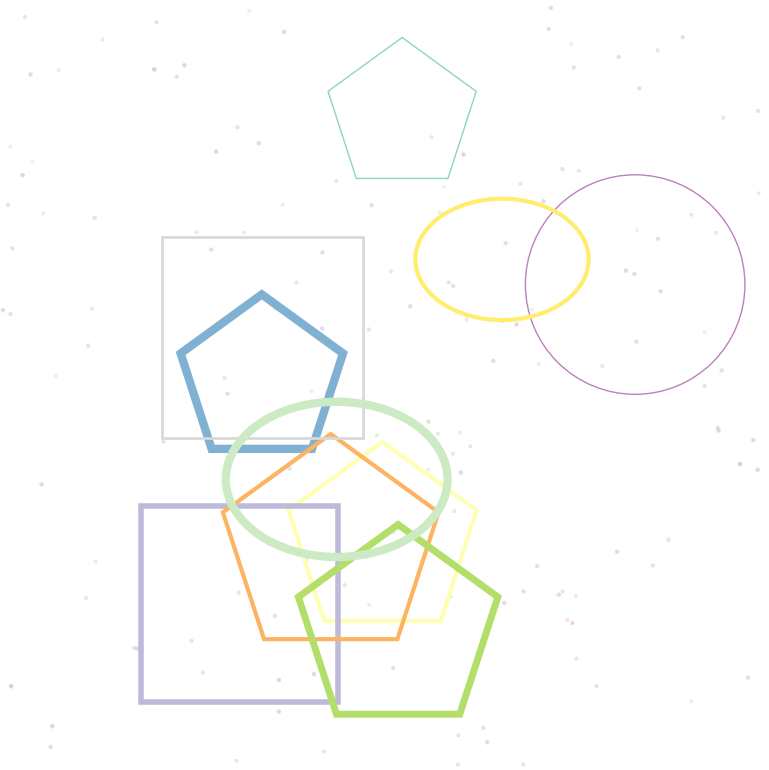[{"shape": "pentagon", "thickness": 0.5, "radius": 0.51, "center": [0.522, 0.85]}, {"shape": "pentagon", "thickness": 1.5, "radius": 0.64, "center": [0.497, 0.298]}, {"shape": "square", "thickness": 2, "radius": 0.64, "center": [0.311, 0.215]}, {"shape": "pentagon", "thickness": 3, "radius": 0.55, "center": [0.34, 0.507]}, {"shape": "pentagon", "thickness": 1.5, "radius": 0.74, "center": [0.43, 0.289]}, {"shape": "pentagon", "thickness": 2.5, "radius": 0.68, "center": [0.517, 0.183]}, {"shape": "square", "thickness": 1, "radius": 0.65, "center": [0.341, 0.562]}, {"shape": "circle", "thickness": 0.5, "radius": 0.71, "center": [0.825, 0.63]}, {"shape": "oval", "thickness": 3, "radius": 0.72, "center": [0.437, 0.377]}, {"shape": "oval", "thickness": 1.5, "radius": 0.56, "center": [0.652, 0.663]}]